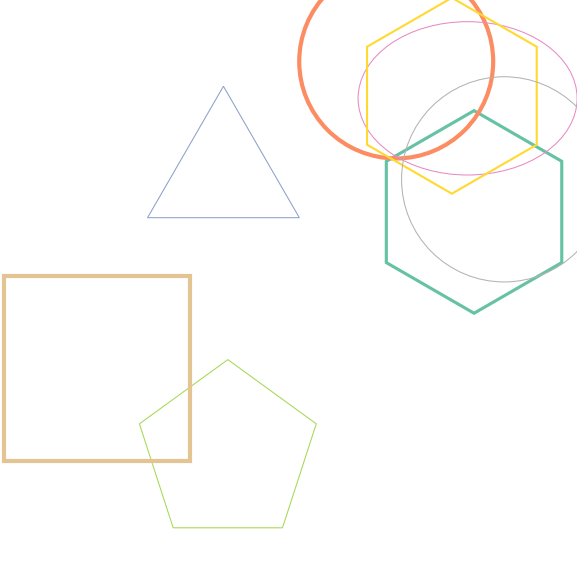[{"shape": "hexagon", "thickness": 1.5, "radius": 0.88, "center": [0.821, 0.632]}, {"shape": "circle", "thickness": 2, "radius": 0.84, "center": [0.686, 0.893]}, {"shape": "triangle", "thickness": 0.5, "radius": 0.76, "center": [0.387, 0.698]}, {"shape": "oval", "thickness": 0.5, "radius": 0.95, "center": [0.81, 0.829]}, {"shape": "pentagon", "thickness": 0.5, "radius": 0.81, "center": [0.395, 0.215]}, {"shape": "hexagon", "thickness": 1, "radius": 0.85, "center": [0.782, 0.833]}, {"shape": "square", "thickness": 2, "radius": 0.8, "center": [0.168, 0.361]}, {"shape": "circle", "thickness": 0.5, "radius": 0.89, "center": [0.873, 0.689]}]